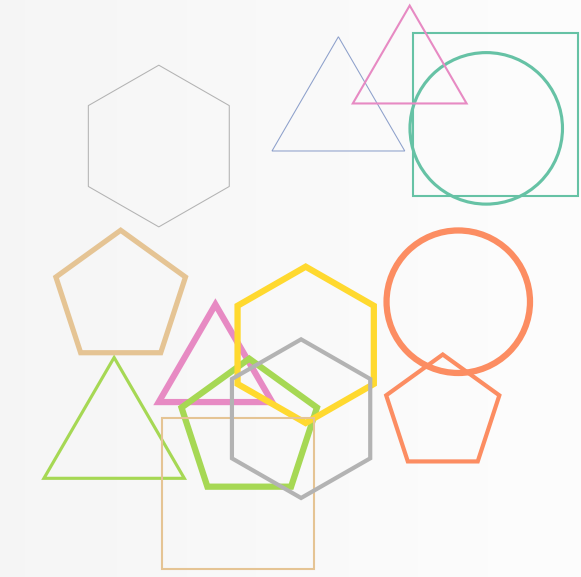[{"shape": "circle", "thickness": 1.5, "radius": 0.66, "center": [0.837, 0.777]}, {"shape": "square", "thickness": 1, "radius": 0.71, "center": [0.853, 0.801]}, {"shape": "circle", "thickness": 3, "radius": 0.62, "center": [0.788, 0.477]}, {"shape": "pentagon", "thickness": 2, "radius": 0.51, "center": [0.762, 0.283]}, {"shape": "triangle", "thickness": 0.5, "radius": 0.66, "center": [0.582, 0.804]}, {"shape": "triangle", "thickness": 3, "radius": 0.56, "center": [0.371, 0.359]}, {"shape": "triangle", "thickness": 1, "radius": 0.57, "center": [0.705, 0.876]}, {"shape": "pentagon", "thickness": 3, "radius": 0.61, "center": [0.429, 0.256]}, {"shape": "triangle", "thickness": 1.5, "radius": 0.7, "center": [0.196, 0.241]}, {"shape": "hexagon", "thickness": 3, "radius": 0.68, "center": [0.526, 0.402]}, {"shape": "pentagon", "thickness": 2.5, "radius": 0.59, "center": [0.208, 0.483]}, {"shape": "square", "thickness": 1, "radius": 0.65, "center": [0.409, 0.145]}, {"shape": "hexagon", "thickness": 0.5, "radius": 0.7, "center": [0.273, 0.746]}, {"shape": "hexagon", "thickness": 2, "radius": 0.69, "center": [0.518, 0.274]}]